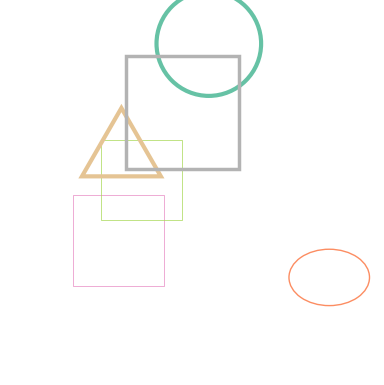[{"shape": "circle", "thickness": 3, "radius": 0.68, "center": [0.542, 0.887]}, {"shape": "oval", "thickness": 1, "radius": 0.52, "center": [0.855, 0.279]}, {"shape": "square", "thickness": 0.5, "radius": 0.59, "center": [0.308, 0.375]}, {"shape": "square", "thickness": 0.5, "radius": 0.52, "center": [0.367, 0.532]}, {"shape": "triangle", "thickness": 3, "radius": 0.59, "center": [0.315, 0.601]}, {"shape": "square", "thickness": 2.5, "radius": 0.74, "center": [0.474, 0.708]}]